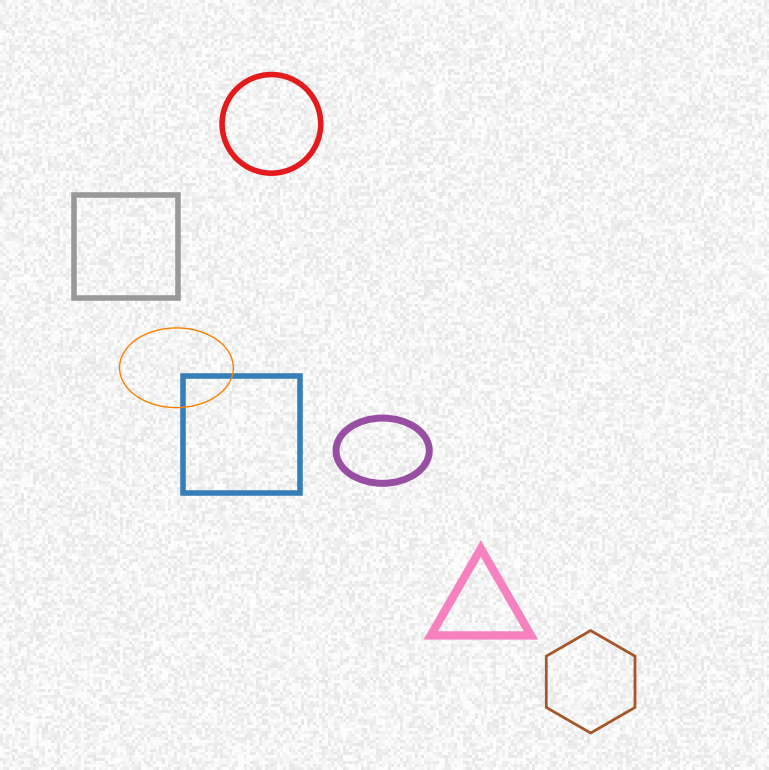[{"shape": "circle", "thickness": 2, "radius": 0.32, "center": [0.352, 0.839]}, {"shape": "square", "thickness": 2, "radius": 0.38, "center": [0.314, 0.436]}, {"shape": "oval", "thickness": 2.5, "radius": 0.3, "center": [0.497, 0.415]}, {"shape": "oval", "thickness": 0.5, "radius": 0.37, "center": [0.229, 0.522]}, {"shape": "hexagon", "thickness": 1, "radius": 0.33, "center": [0.767, 0.115]}, {"shape": "triangle", "thickness": 3, "radius": 0.38, "center": [0.624, 0.212]}, {"shape": "square", "thickness": 2, "radius": 0.33, "center": [0.164, 0.679]}]